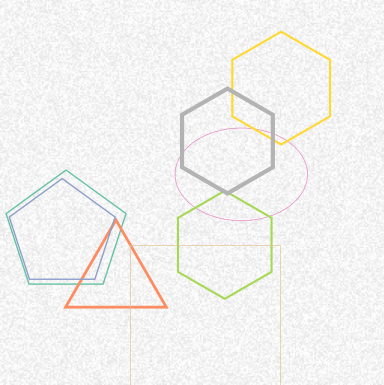[{"shape": "pentagon", "thickness": 1, "radius": 0.82, "center": [0.172, 0.395]}, {"shape": "triangle", "thickness": 2, "radius": 0.76, "center": [0.301, 0.278]}, {"shape": "pentagon", "thickness": 1, "radius": 0.72, "center": [0.161, 0.392]}, {"shape": "oval", "thickness": 0.5, "radius": 0.86, "center": [0.627, 0.547]}, {"shape": "hexagon", "thickness": 1.5, "radius": 0.7, "center": [0.584, 0.364]}, {"shape": "hexagon", "thickness": 1.5, "radius": 0.73, "center": [0.73, 0.771]}, {"shape": "square", "thickness": 0.5, "radius": 0.98, "center": [0.532, 0.169]}, {"shape": "hexagon", "thickness": 3, "radius": 0.68, "center": [0.591, 0.634]}]